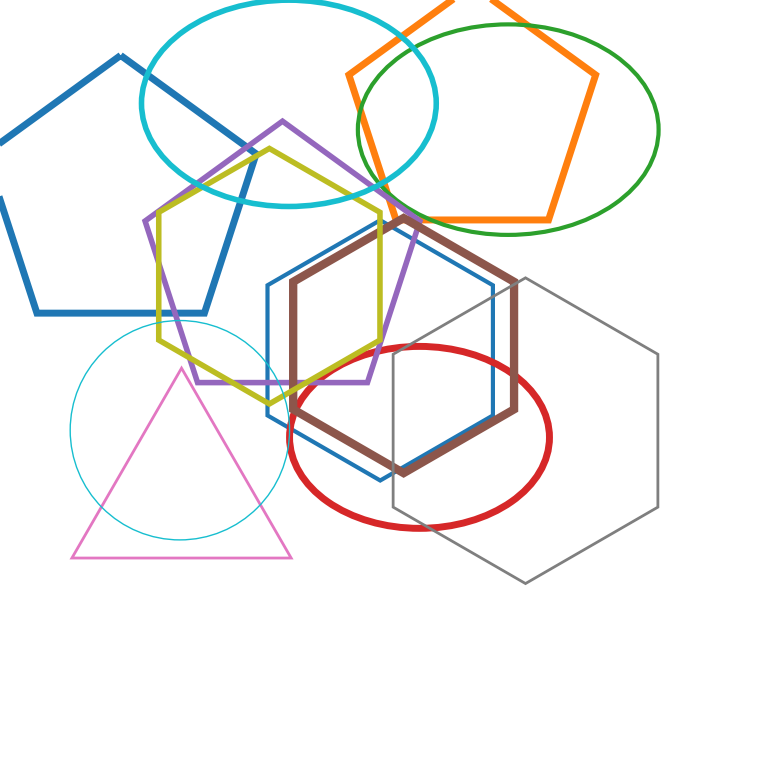[{"shape": "pentagon", "thickness": 2.5, "radius": 0.93, "center": [0.157, 0.743]}, {"shape": "hexagon", "thickness": 1.5, "radius": 0.85, "center": [0.494, 0.545]}, {"shape": "pentagon", "thickness": 2.5, "radius": 0.84, "center": [0.613, 0.851]}, {"shape": "oval", "thickness": 1.5, "radius": 0.98, "center": [0.66, 0.832]}, {"shape": "oval", "thickness": 2.5, "radius": 0.84, "center": [0.545, 0.432]}, {"shape": "pentagon", "thickness": 2, "radius": 0.94, "center": [0.367, 0.655]}, {"shape": "hexagon", "thickness": 3, "radius": 0.83, "center": [0.524, 0.551]}, {"shape": "triangle", "thickness": 1, "radius": 0.82, "center": [0.236, 0.357]}, {"shape": "hexagon", "thickness": 1, "radius": 0.99, "center": [0.682, 0.441]}, {"shape": "hexagon", "thickness": 2, "radius": 0.83, "center": [0.35, 0.641]}, {"shape": "oval", "thickness": 2, "radius": 0.96, "center": [0.375, 0.866]}, {"shape": "circle", "thickness": 0.5, "radius": 0.71, "center": [0.234, 0.441]}]